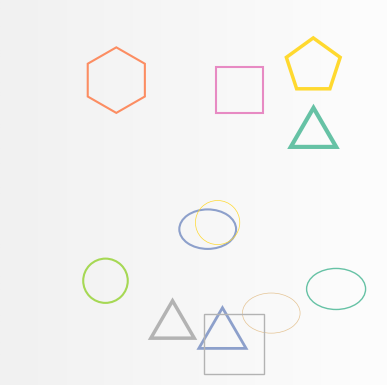[{"shape": "oval", "thickness": 1, "radius": 0.38, "center": [0.867, 0.249]}, {"shape": "triangle", "thickness": 3, "radius": 0.34, "center": [0.809, 0.652]}, {"shape": "hexagon", "thickness": 1.5, "radius": 0.43, "center": [0.3, 0.792]}, {"shape": "oval", "thickness": 1.5, "radius": 0.37, "center": [0.536, 0.405]}, {"shape": "triangle", "thickness": 2, "radius": 0.35, "center": [0.574, 0.13]}, {"shape": "square", "thickness": 1.5, "radius": 0.3, "center": [0.618, 0.767]}, {"shape": "circle", "thickness": 1.5, "radius": 0.29, "center": [0.272, 0.271]}, {"shape": "pentagon", "thickness": 2.5, "radius": 0.37, "center": [0.808, 0.828]}, {"shape": "circle", "thickness": 0.5, "radius": 0.29, "center": [0.562, 0.422]}, {"shape": "oval", "thickness": 0.5, "radius": 0.37, "center": [0.7, 0.187]}, {"shape": "square", "thickness": 1, "radius": 0.39, "center": [0.604, 0.107]}, {"shape": "triangle", "thickness": 2.5, "radius": 0.32, "center": [0.445, 0.154]}]